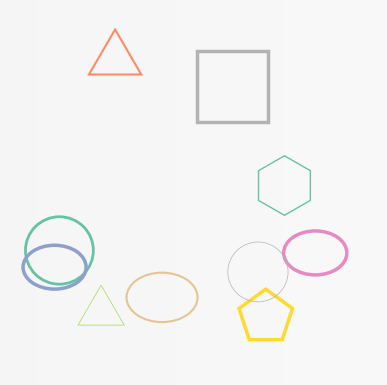[{"shape": "hexagon", "thickness": 1, "radius": 0.39, "center": [0.734, 0.518]}, {"shape": "circle", "thickness": 2, "radius": 0.44, "center": [0.153, 0.349]}, {"shape": "triangle", "thickness": 1.5, "radius": 0.39, "center": [0.297, 0.845]}, {"shape": "oval", "thickness": 2.5, "radius": 0.41, "center": [0.141, 0.306]}, {"shape": "oval", "thickness": 2.5, "radius": 0.41, "center": [0.814, 0.343]}, {"shape": "triangle", "thickness": 0.5, "radius": 0.35, "center": [0.261, 0.19]}, {"shape": "pentagon", "thickness": 2.5, "radius": 0.36, "center": [0.686, 0.176]}, {"shape": "oval", "thickness": 1.5, "radius": 0.46, "center": [0.418, 0.228]}, {"shape": "square", "thickness": 2.5, "radius": 0.46, "center": [0.6, 0.775]}, {"shape": "circle", "thickness": 0.5, "radius": 0.39, "center": [0.666, 0.294]}]